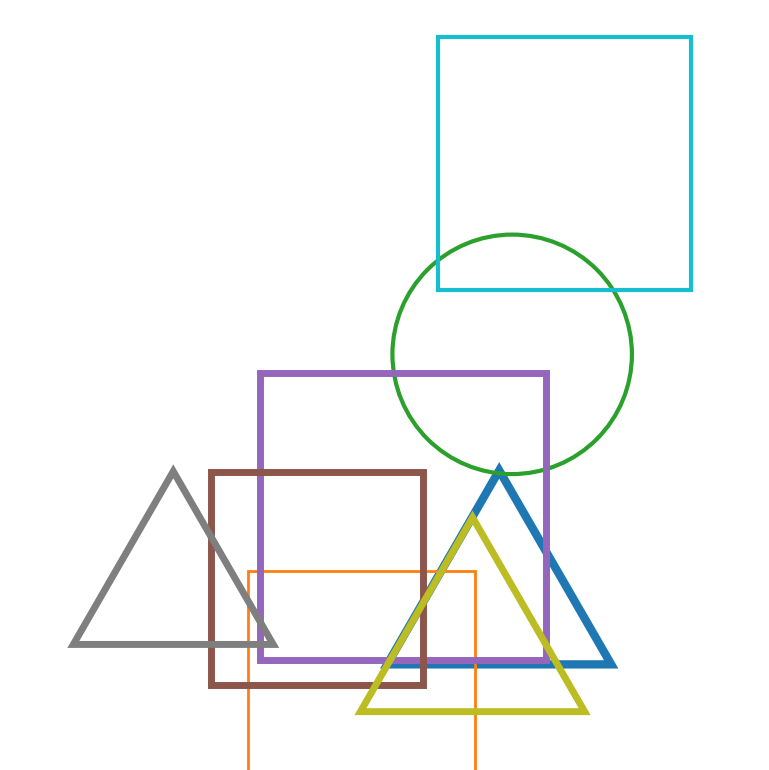[{"shape": "triangle", "thickness": 3, "radius": 0.84, "center": [0.648, 0.221]}, {"shape": "square", "thickness": 1, "radius": 0.74, "center": [0.469, 0.111]}, {"shape": "circle", "thickness": 1.5, "radius": 0.78, "center": [0.665, 0.54]}, {"shape": "square", "thickness": 2.5, "radius": 0.93, "center": [0.523, 0.33]}, {"shape": "square", "thickness": 2.5, "radius": 0.69, "center": [0.412, 0.249]}, {"shape": "triangle", "thickness": 2.5, "radius": 0.75, "center": [0.225, 0.238]}, {"shape": "triangle", "thickness": 2.5, "radius": 0.84, "center": [0.614, 0.16]}, {"shape": "square", "thickness": 1.5, "radius": 0.82, "center": [0.733, 0.787]}]